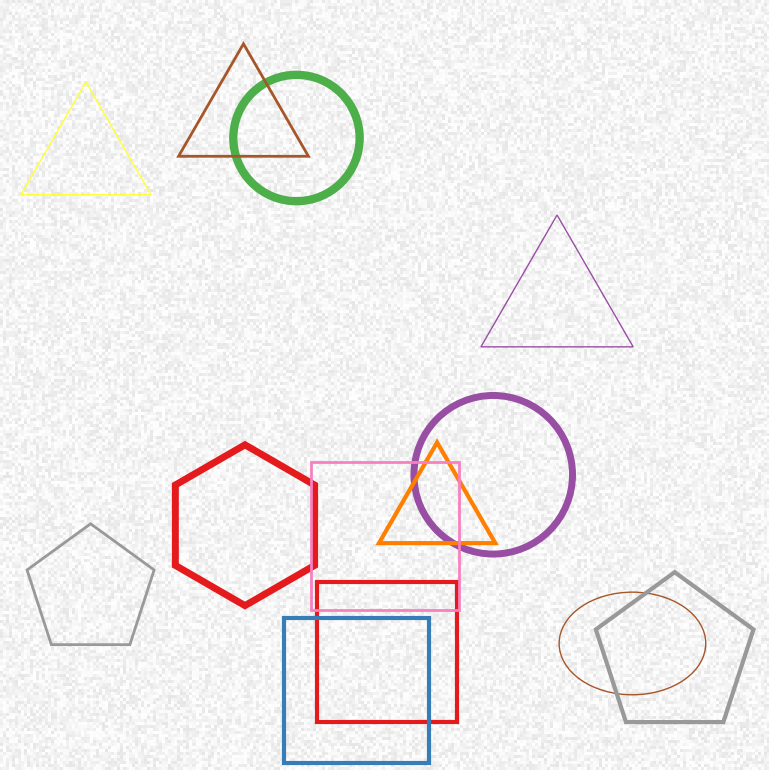[{"shape": "square", "thickness": 1.5, "radius": 0.46, "center": [0.503, 0.153]}, {"shape": "hexagon", "thickness": 2.5, "radius": 0.52, "center": [0.318, 0.318]}, {"shape": "square", "thickness": 1.5, "radius": 0.47, "center": [0.463, 0.103]}, {"shape": "circle", "thickness": 3, "radius": 0.41, "center": [0.385, 0.821]}, {"shape": "triangle", "thickness": 0.5, "radius": 0.57, "center": [0.723, 0.607]}, {"shape": "circle", "thickness": 2.5, "radius": 0.51, "center": [0.641, 0.383]}, {"shape": "triangle", "thickness": 1.5, "radius": 0.44, "center": [0.568, 0.338]}, {"shape": "triangle", "thickness": 0.5, "radius": 0.49, "center": [0.112, 0.796]}, {"shape": "triangle", "thickness": 1, "radius": 0.49, "center": [0.316, 0.846]}, {"shape": "oval", "thickness": 0.5, "radius": 0.48, "center": [0.821, 0.164]}, {"shape": "square", "thickness": 1, "radius": 0.48, "center": [0.5, 0.303]}, {"shape": "pentagon", "thickness": 1.5, "radius": 0.54, "center": [0.876, 0.149]}, {"shape": "pentagon", "thickness": 1, "radius": 0.43, "center": [0.118, 0.233]}]